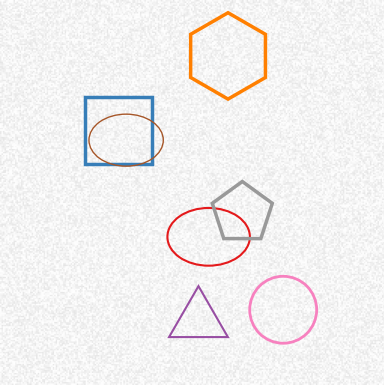[{"shape": "oval", "thickness": 1.5, "radius": 0.54, "center": [0.542, 0.385]}, {"shape": "square", "thickness": 2.5, "radius": 0.43, "center": [0.308, 0.661]}, {"shape": "triangle", "thickness": 1.5, "radius": 0.44, "center": [0.515, 0.169]}, {"shape": "hexagon", "thickness": 2.5, "radius": 0.56, "center": [0.592, 0.855]}, {"shape": "oval", "thickness": 1, "radius": 0.48, "center": [0.328, 0.636]}, {"shape": "circle", "thickness": 2, "radius": 0.43, "center": [0.736, 0.195]}, {"shape": "pentagon", "thickness": 2.5, "radius": 0.41, "center": [0.629, 0.447]}]